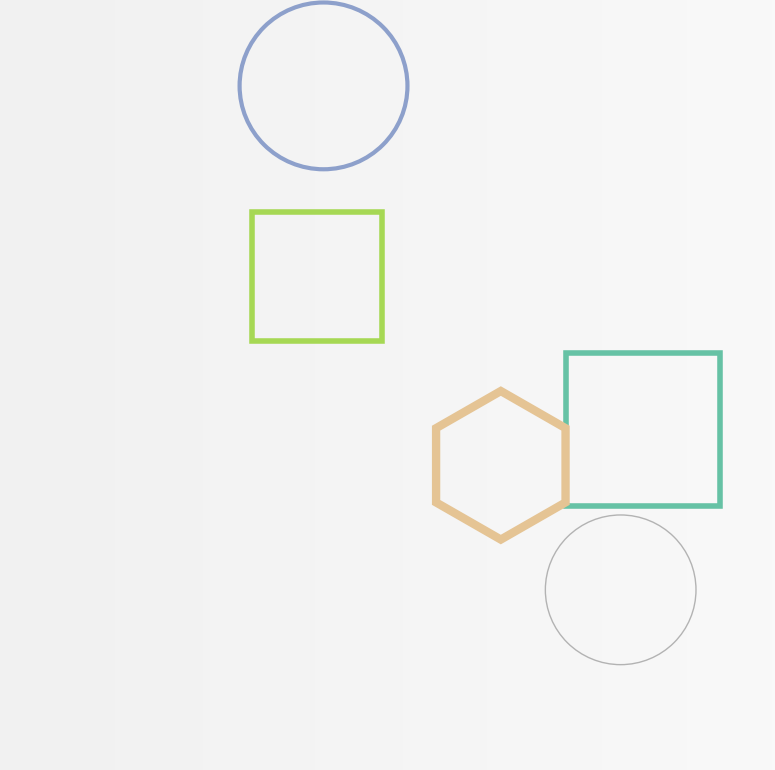[{"shape": "square", "thickness": 2, "radius": 0.5, "center": [0.829, 0.442]}, {"shape": "circle", "thickness": 1.5, "radius": 0.54, "center": [0.417, 0.888]}, {"shape": "square", "thickness": 2, "radius": 0.42, "center": [0.409, 0.641]}, {"shape": "hexagon", "thickness": 3, "radius": 0.48, "center": [0.646, 0.396]}, {"shape": "circle", "thickness": 0.5, "radius": 0.49, "center": [0.801, 0.234]}]